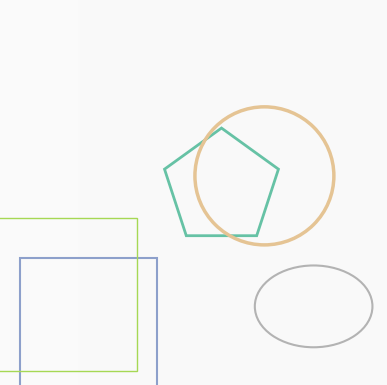[{"shape": "pentagon", "thickness": 2, "radius": 0.77, "center": [0.572, 0.513]}, {"shape": "square", "thickness": 1.5, "radius": 0.89, "center": [0.228, 0.154]}, {"shape": "square", "thickness": 1, "radius": 1.0, "center": [0.153, 0.235]}, {"shape": "circle", "thickness": 2.5, "radius": 0.9, "center": [0.682, 0.543]}, {"shape": "oval", "thickness": 1.5, "radius": 0.76, "center": [0.809, 0.204]}]